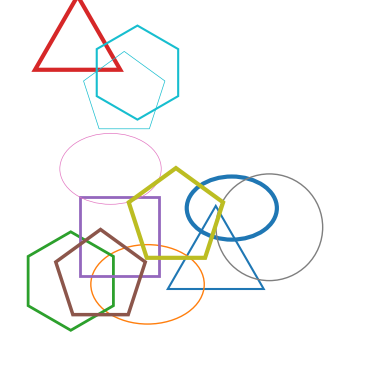[{"shape": "triangle", "thickness": 1.5, "radius": 0.72, "center": [0.56, 0.321]}, {"shape": "oval", "thickness": 3, "radius": 0.59, "center": [0.602, 0.46]}, {"shape": "oval", "thickness": 1, "radius": 0.74, "center": [0.383, 0.261]}, {"shape": "hexagon", "thickness": 2, "radius": 0.64, "center": [0.184, 0.27]}, {"shape": "triangle", "thickness": 3, "radius": 0.64, "center": [0.202, 0.883]}, {"shape": "square", "thickness": 2, "radius": 0.51, "center": [0.311, 0.386]}, {"shape": "pentagon", "thickness": 2.5, "radius": 0.61, "center": [0.261, 0.282]}, {"shape": "oval", "thickness": 0.5, "radius": 0.66, "center": [0.287, 0.561]}, {"shape": "circle", "thickness": 1, "radius": 0.69, "center": [0.7, 0.41]}, {"shape": "pentagon", "thickness": 3, "radius": 0.64, "center": [0.457, 0.435]}, {"shape": "pentagon", "thickness": 0.5, "radius": 0.56, "center": [0.323, 0.755]}, {"shape": "hexagon", "thickness": 1.5, "radius": 0.61, "center": [0.357, 0.811]}]